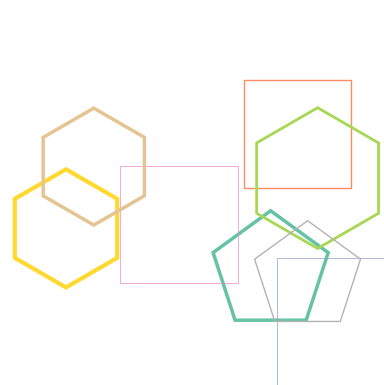[{"shape": "pentagon", "thickness": 2.5, "radius": 0.79, "center": [0.703, 0.295]}, {"shape": "square", "thickness": 1, "radius": 0.7, "center": [0.772, 0.652]}, {"shape": "square", "thickness": 0.5, "radius": 0.89, "center": [0.898, 0.151]}, {"shape": "square", "thickness": 0.5, "radius": 0.76, "center": [0.465, 0.417]}, {"shape": "hexagon", "thickness": 2, "radius": 0.91, "center": [0.825, 0.537]}, {"shape": "hexagon", "thickness": 3, "radius": 0.77, "center": [0.171, 0.407]}, {"shape": "hexagon", "thickness": 2.5, "radius": 0.76, "center": [0.244, 0.567]}, {"shape": "pentagon", "thickness": 1, "radius": 0.72, "center": [0.799, 0.282]}]